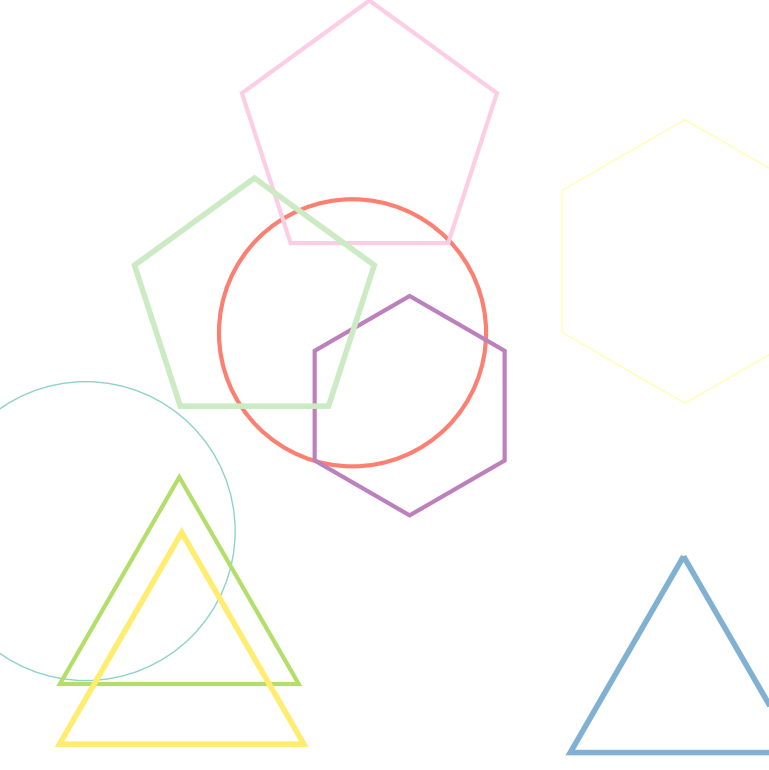[{"shape": "circle", "thickness": 0.5, "radius": 0.97, "center": [0.111, 0.31]}, {"shape": "hexagon", "thickness": 0.5, "radius": 0.92, "center": [0.89, 0.661]}, {"shape": "circle", "thickness": 1.5, "radius": 0.87, "center": [0.458, 0.568]}, {"shape": "triangle", "thickness": 2, "radius": 0.85, "center": [0.888, 0.108]}, {"shape": "triangle", "thickness": 1.5, "radius": 0.9, "center": [0.233, 0.201]}, {"shape": "pentagon", "thickness": 1.5, "radius": 0.87, "center": [0.48, 0.825]}, {"shape": "hexagon", "thickness": 1.5, "radius": 0.71, "center": [0.532, 0.473]}, {"shape": "pentagon", "thickness": 2, "radius": 0.82, "center": [0.33, 0.605]}, {"shape": "triangle", "thickness": 2, "radius": 0.92, "center": [0.236, 0.125]}]